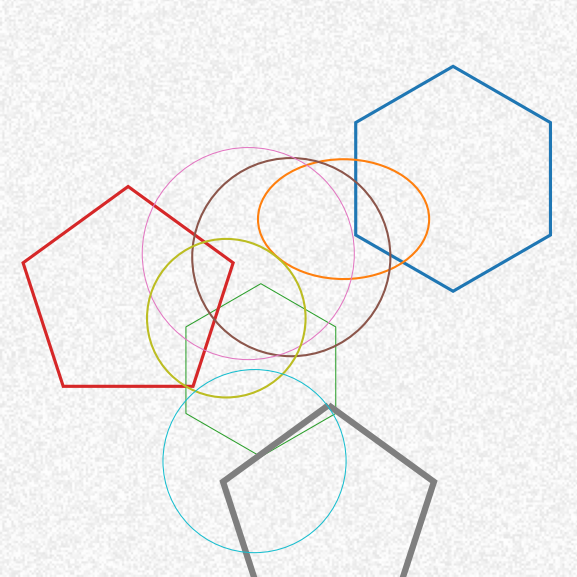[{"shape": "hexagon", "thickness": 1.5, "radius": 0.97, "center": [0.785, 0.69]}, {"shape": "oval", "thickness": 1, "radius": 0.74, "center": [0.595, 0.62]}, {"shape": "hexagon", "thickness": 0.5, "radius": 0.75, "center": [0.452, 0.358]}, {"shape": "pentagon", "thickness": 1.5, "radius": 0.96, "center": [0.222, 0.485]}, {"shape": "circle", "thickness": 1, "radius": 0.86, "center": [0.504, 0.554]}, {"shape": "circle", "thickness": 0.5, "radius": 0.92, "center": [0.43, 0.56]}, {"shape": "pentagon", "thickness": 3, "radius": 0.96, "center": [0.569, 0.106]}, {"shape": "circle", "thickness": 1, "radius": 0.69, "center": [0.392, 0.448]}, {"shape": "circle", "thickness": 0.5, "radius": 0.79, "center": [0.441, 0.201]}]